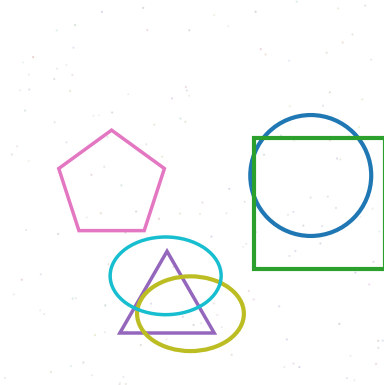[{"shape": "circle", "thickness": 3, "radius": 0.79, "center": [0.807, 0.544]}, {"shape": "square", "thickness": 3, "radius": 0.85, "center": [0.83, 0.472]}, {"shape": "triangle", "thickness": 2.5, "radius": 0.71, "center": [0.434, 0.206]}, {"shape": "pentagon", "thickness": 2.5, "radius": 0.72, "center": [0.29, 0.518]}, {"shape": "oval", "thickness": 3, "radius": 0.69, "center": [0.495, 0.185]}, {"shape": "oval", "thickness": 2.5, "radius": 0.72, "center": [0.43, 0.284]}]